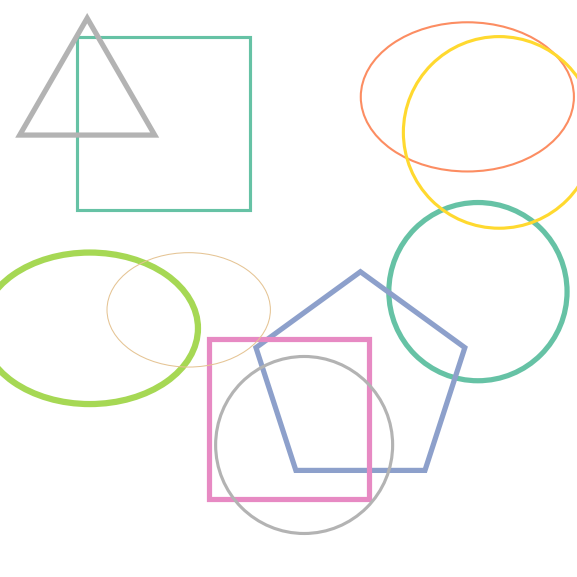[{"shape": "square", "thickness": 1.5, "radius": 0.75, "center": [0.283, 0.786]}, {"shape": "circle", "thickness": 2.5, "radius": 0.77, "center": [0.828, 0.494]}, {"shape": "oval", "thickness": 1, "radius": 0.92, "center": [0.809, 0.831]}, {"shape": "pentagon", "thickness": 2.5, "radius": 0.95, "center": [0.624, 0.338]}, {"shape": "square", "thickness": 2.5, "radius": 0.69, "center": [0.501, 0.274]}, {"shape": "oval", "thickness": 3, "radius": 0.94, "center": [0.155, 0.431]}, {"shape": "circle", "thickness": 1.5, "radius": 0.83, "center": [0.864, 0.77]}, {"shape": "oval", "thickness": 0.5, "radius": 0.71, "center": [0.327, 0.463]}, {"shape": "triangle", "thickness": 2.5, "radius": 0.67, "center": [0.151, 0.833]}, {"shape": "circle", "thickness": 1.5, "radius": 0.77, "center": [0.527, 0.229]}]